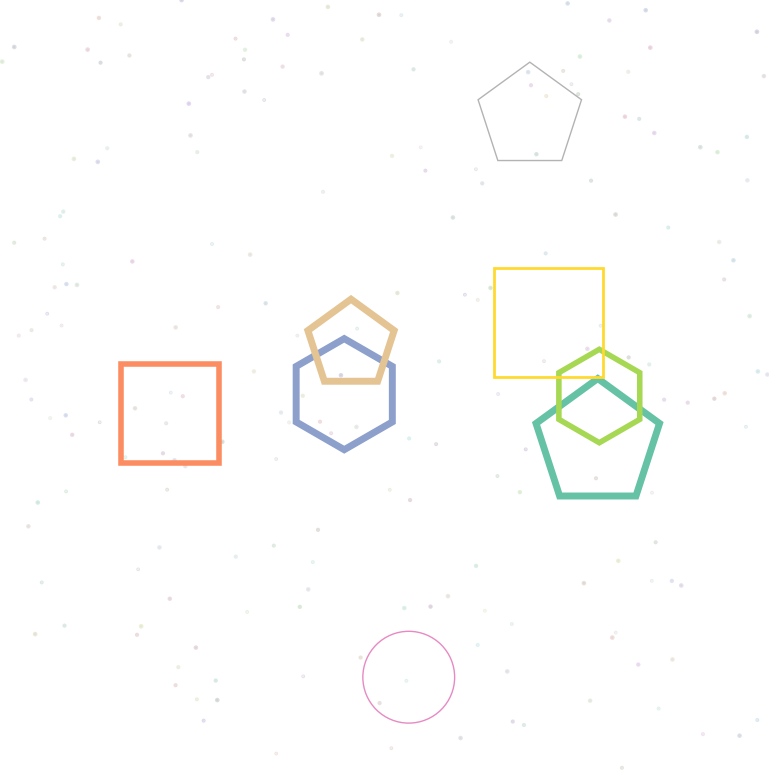[{"shape": "pentagon", "thickness": 2.5, "radius": 0.42, "center": [0.776, 0.424]}, {"shape": "square", "thickness": 2, "radius": 0.32, "center": [0.221, 0.463]}, {"shape": "hexagon", "thickness": 2.5, "radius": 0.36, "center": [0.447, 0.488]}, {"shape": "circle", "thickness": 0.5, "radius": 0.3, "center": [0.531, 0.121]}, {"shape": "hexagon", "thickness": 2, "radius": 0.3, "center": [0.778, 0.486]}, {"shape": "square", "thickness": 1, "radius": 0.35, "center": [0.713, 0.581]}, {"shape": "pentagon", "thickness": 2.5, "radius": 0.29, "center": [0.456, 0.553]}, {"shape": "pentagon", "thickness": 0.5, "radius": 0.35, "center": [0.688, 0.849]}]